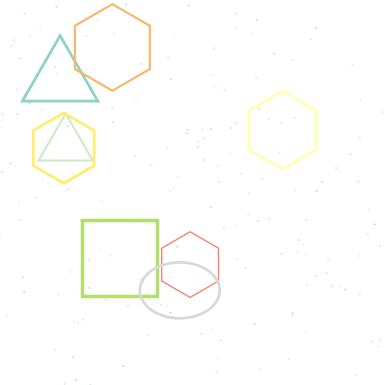[{"shape": "triangle", "thickness": 2, "radius": 0.57, "center": [0.156, 0.794]}, {"shape": "hexagon", "thickness": 2, "radius": 0.51, "center": [0.734, 0.662]}, {"shape": "hexagon", "thickness": 1, "radius": 0.43, "center": [0.494, 0.313]}, {"shape": "hexagon", "thickness": 1.5, "radius": 0.56, "center": [0.292, 0.877]}, {"shape": "square", "thickness": 2.5, "radius": 0.49, "center": [0.31, 0.331]}, {"shape": "oval", "thickness": 2, "radius": 0.52, "center": [0.467, 0.246]}, {"shape": "triangle", "thickness": 1.5, "radius": 0.41, "center": [0.171, 0.624]}, {"shape": "hexagon", "thickness": 2, "radius": 0.46, "center": [0.166, 0.615]}]